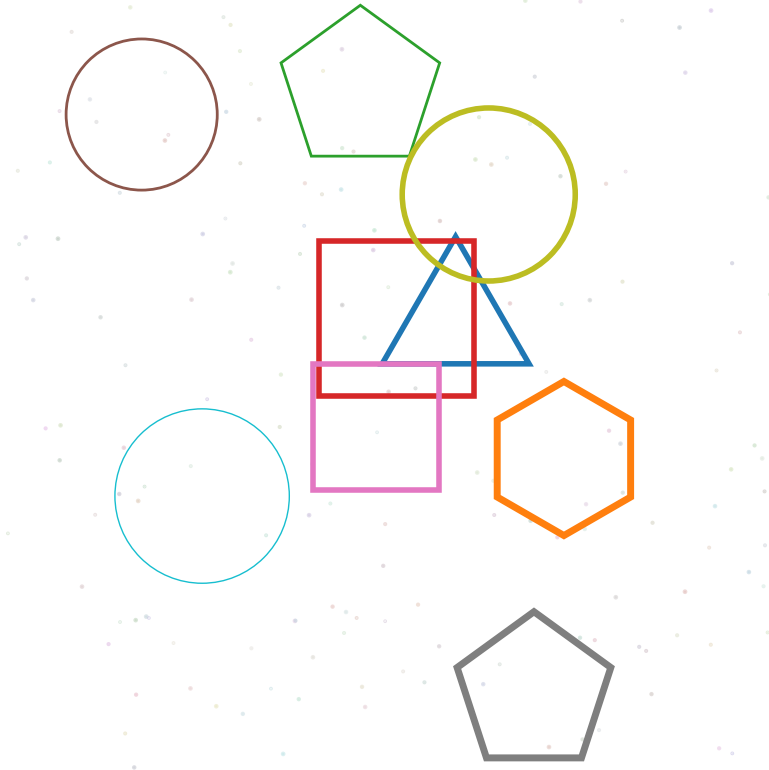[{"shape": "triangle", "thickness": 2, "radius": 0.55, "center": [0.592, 0.583]}, {"shape": "hexagon", "thickness": 2.5, "radius": 0.5, "center": [0.732, 0.405]}, {"shape": "pentagon", "thickness": 1, "radius": 0.54, "center": [0.468, 0.885]}, {"shape": "square", "thickness": 2, "radius": 0.5, "center": [0.515, 0.587]}, {"shape": "circle", "thickness": 1, "radius": 0.49, "center": [0.184, 0.851]}, {"shape": "square", "thickness": 2, "radius": 0.41, "center": [0.488, 0.445]}, {"shape": "pentagon", "thickness": 2.5, "radius": 0.52, "center": [0.693, 0.101]}, {"shape": "circle", "thickness": 2, "radius": 0.56, "center": [0.635, 0.747]}, {"shape": "circle", "thickness": 0.5, "radius": 0.57, "center": [0.262, 0.356]}]